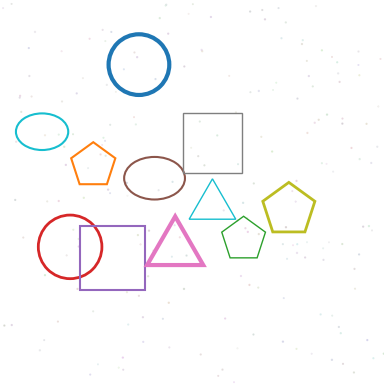[{"shape": "circle", "thickness": 3, "radius": 0.39, "center": [0.361, 0.832]}, {"shape": "pentagon", "thickness": 1.5, "radius": 0.3, "center": [0.242, 0.57]}, {"shape": "pentagon", "thickness": 1, "radius": 0.3, "center": [0.633, 0.379]}, {"shape": "circle", "thickness": 2, "radius": 0.41, "center": [0.182, 0.359]}, {"shape": "square", "thickness": 1.5, "radius": 0.42, "center": [0.292, 0.33]}, {"shape": "oval", "thickness": 1.5, "radius": 0.39, "center": [0.401, 0.537]}, {"shape": "triangle", "thickness": 3, "radius": 0.42, "center": [0.455, 0.354]}, {"shape": "square", "thickness": 1, "radius": 0.38, "center": [0.553, 0.628]}, {"shape": "pentagon", "thickness": 2, "radius": 0.36, "center": [0.75, 0.455]}, {"shape": "triangle", "thickness": 1, "radius": 0.35, "center": [0.552, 0.466]}, {"shape": "oval", "thickness": 1.5, "radius": 0.34, "center": [0.109, 0.658]}]